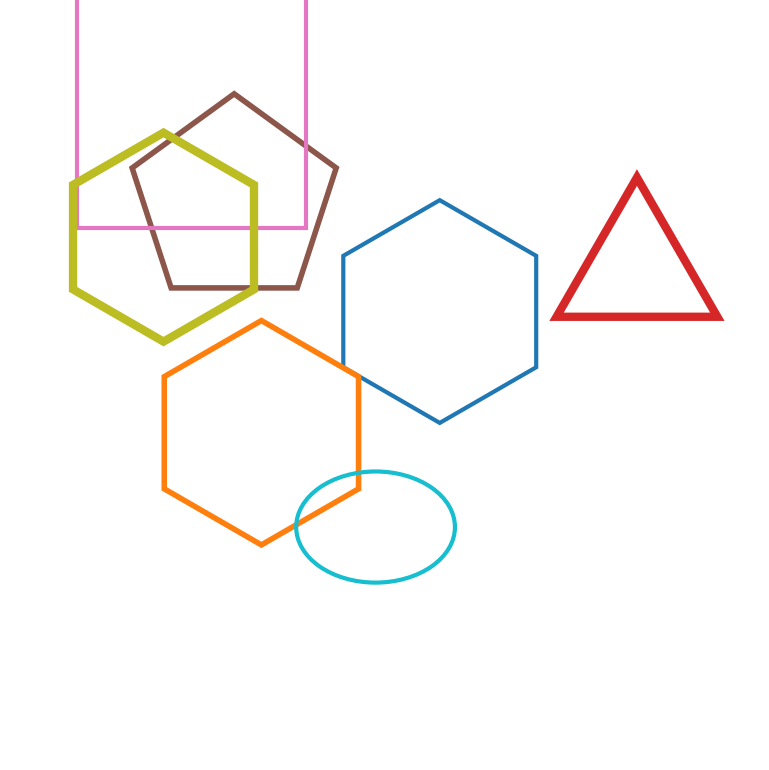[{"shape": "hexagon", "thickness": 1.5, "radius": 0.72, "center": [0.571, 0.595]}, {"shape": "hexagon", "thickness": 2, "radius": 0.73, "center": [0.339, 0.438]}, {"shape": "triangle", "thickness": 3, "radius": 0.6, "center": [0.827, 0.649]}, {"shape": "pentagon", "thickness": 2, "radius": 0.7, "center": [0.304, 0.739]}, {"shape": "square", "thickness": 1.5, "radius": 0.74, "center": [0.249, 0.853]}, {"shape": "hexagon", "thickness": 3, "radius": 0.68, "center": [0.212, 0.692]}, {"shape": "oval", "thickness": 1.5, "radius": 0.52, "center": [0.488, 0.316]}]